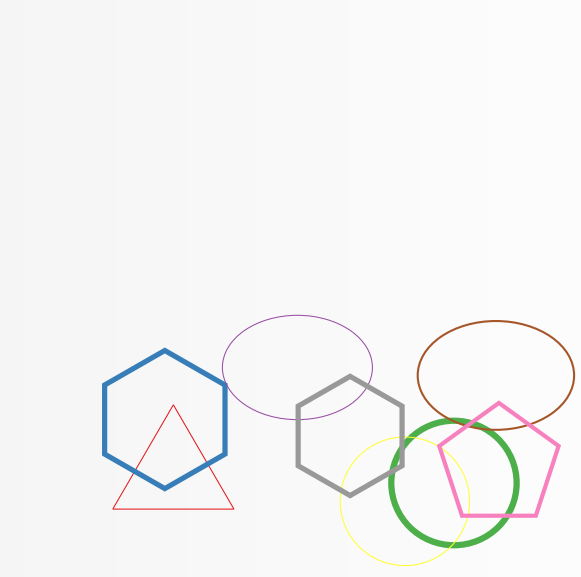[{"shape": "triangle", "thickness": 0.5, "radius": 0.6, "center": [0.298, 0.178]}, {"shape": "hexagon", "thickness": 2.5, "radius": 0.6, "center": [0.284, 0.273]}, {"shape": "circle", "thickness": 3, "radius": 0.54, "center": [0.781, 0.163]}, {"shape": "oval", "thickness": 0.5, "radius": 0.65, "center": [0.512, 0.363]}, {"shape": "circle", "thickness": 0.5, "radius": 0.56, "center": [0.697, 0.131]}, {"shape": "oval", "thickness": 1, "radius": 0.67, "center": [0.853, 0.349]}, {"shape": "pentagon", "thickness": 2, "radius": 0.54, "center": [0.858, 0.193]}, {"shape": "hexagon", "thickness": 2.5, "radius": 0.52, "center": [0.602, 0.244]}]